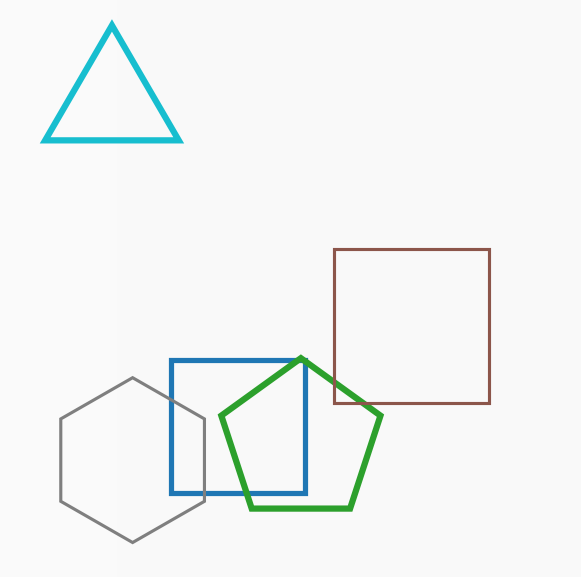[{"shape": "square", "thickness": 2.5, "radius": 0.58, "center": [0.41, 0.261]}, {"shape": "pentagon", "thickness": 3, "radius": 0.72, "center": [0.518, 0.235]}, {"shape": "square", "thickness": 1.5, "radius": 0.67, "center": [0.708, 0.434]}, {"shape": "hexagon", "thickness": 1.5, "radius": 0.71, "center": [0.228, 0.202]}, {"shape": "triangle", "thickness": 3, "radius": 0.66, "center": [0.193, 0.822]}]